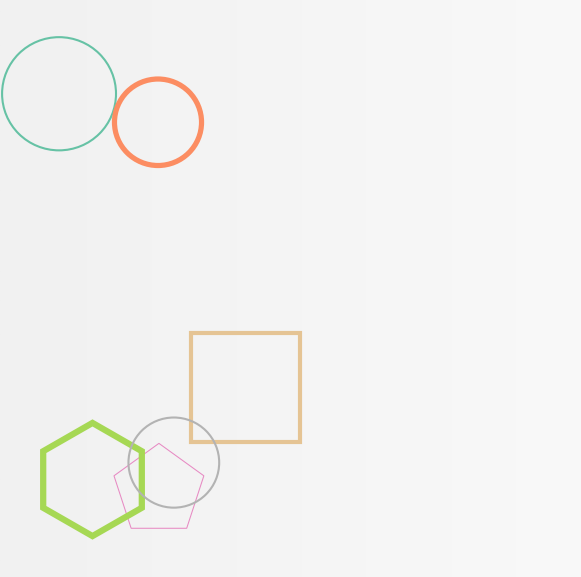[{"shape": "circle", "thickness": 1, "radius": 0.49, "center": [0.102, 0.837]}, {"shape": "circle", "thickness": 2.5, "radius": 0.37, "center": [0.272, 0.787]}, {"shape": "pentagon", "thickness": 0.5, "radius": 0.41, "center": [0.273, 0.15]}, {"shape": "hexagon", "thickness": 3, "radius": 0.49, "center": [0.159, 0.169]}, {"shape": "square", "thickness": 2, "radius": 0.47, "center": [0.422, 0.327]}, {"shape": "circle", "thickness": 1, "radius": 0.39, "center": [0.299, 0.198]}]